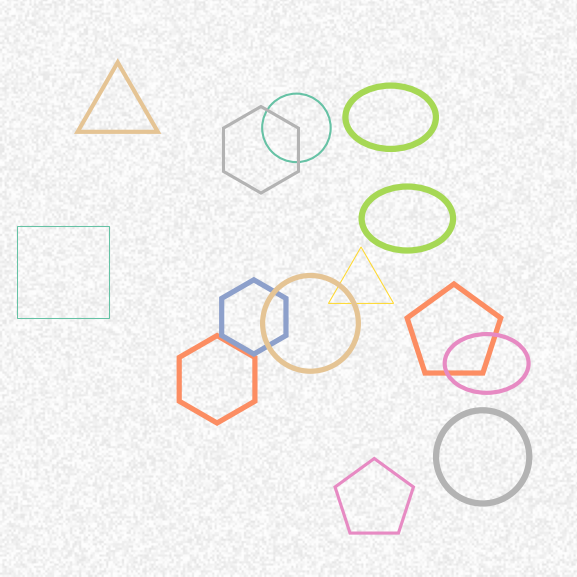[{"shape": "circle", "thickness": 1, "radius": 0.3, "center": [0.513, 0.778]}, {"shape": "square", "thickness": 0.5, "radius": 0.4, "center": [0.109, 0.528]}, {"shape": "hexagon", "thickness": 2.5, "radius": 0.38, "center": [0.376, 0.342]}, {"shape": "pentagon", "thickness": 2.5, "radius": 0.43, "center": [0.786, 0.422]}, {"shape": "hexagon", "thickness": 2.5, "radius": 0.32, "center": [0.44, 0.45]}, {"shape": "pentagon", "thickness": 1.5, "radius": 0.36, "center": [0.648, 0.134]}, {"shape": "oval", "thickness": 2, "radius": 0.36, "center": [0.843, 0.37]}, {"shape": "oval", "thickness": 3, "radius": 0.39, "center": [0.676, 0.796]}, {"shape": "oval", "thickness": 3, "radius": 0.4, "center": [0.705, 0.621]}, {"shape": "triangle", "thickness": 0.5, "radius": 0.33, "center": [0.625, 0.506]}, {"shape": "circle", "thickness": 2.5, "radius": 0.41, "center": [0.538, 0.439]}, {"shape": "triangle", "thickness": 2, "radius": 0.4, "center": [0.204, 0.811]}, {"shape": "circle", "thickness": 3, "radius": 0.4, "center": [0.836, 0.208]}, {"shape": "hexagon", "thickness": 1.5, "radius": 0.37, "center": [0.452, 0.74]}]